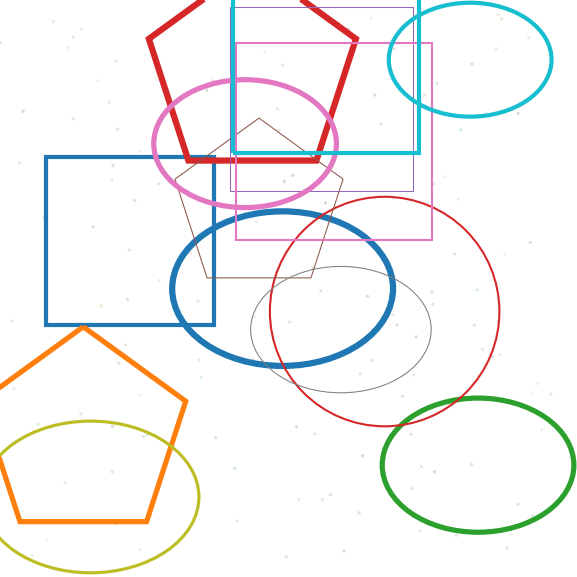[{"shape": "square", "thickness": 2, "radius": 0.73, "center": [0.225, 0.583]}, {"shape": "oval", "thickness": 3, "radius": 0.96, "center": [0.489, 0.499]}, {"shape": "pentagon", "thickness": 2.5, "radius": 0.93, "center": [0.144, 0.247]}, {"shape": "oval", "thickness": 2.5, "radius": 0.83, "center": [0.828, 0.194]}, {"shape": "circle", "thickness": 1, "radius": 0.99, "center": [0.666, 0.46]}, {"shape": "pentagon", "thickness": 3, "radius": 0.94, "center": [0.437, 0.874]}, {"shape": "square", "thickness": 0.5, "radius": 0.8, "center": [0.557, 0.828]}, {"shape": "pentagon", "thickness": 0.5, "radius": 0.76, "center": [0.448, 0.642]}, {"shape": "oval", "thickness": 2.5, "radius": 0.79, "center": [0.424, 0.75]}, {"shape": "square", "thickness": 1, "radius": 0.85, "center": [0.579, 0.754]}, {"shape": "oval", "thickness": 0.5, "radius": 0.78, "center": [0.59, 0.428]}, {"shape": "oval", "thickness": 1.5, "radius": 0.94, "center": [0.157, 0.139]}, {"shape": "square", "thickness": 2, "radius": 0.81, "center": [0.565, 0.896]}, {"shape": "oval", "thickness": 2, "radius": 0.7, "center": [0.814, 0.896]}]